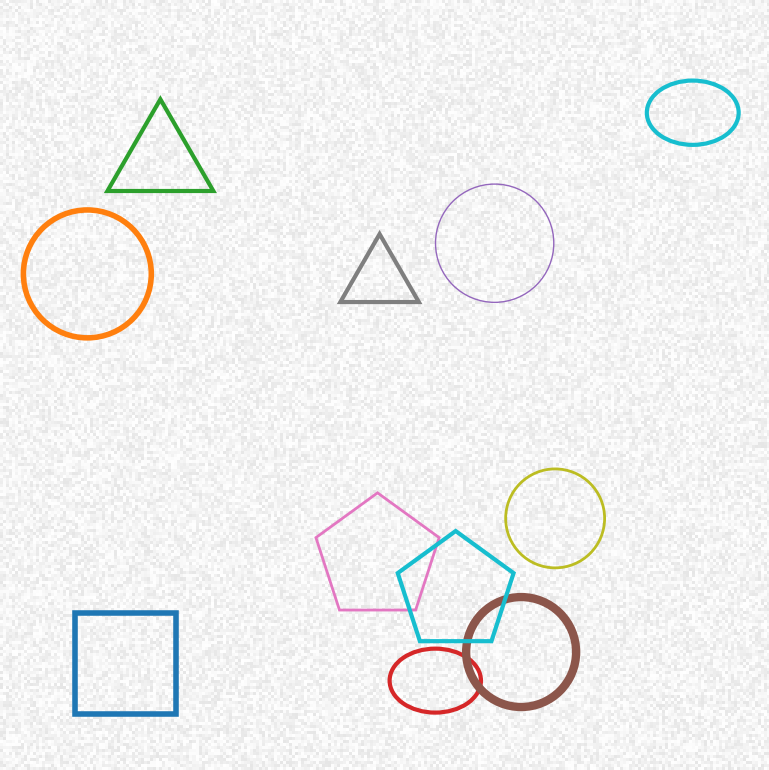[{"shape": "square", "thickness": 2, "radius": 0.33, "center": [0.163, 0.138]}, {"shape": "circle", "thickness": 2, "radius": 0.42, "center": [0.113, 0.644]}, {"shape": "triangle", "thickness": 1.5, "radius": 0.4, "center": [0.208, 0.792]}, {"shape": "oval", "thickness": 1.5, "radius": 0.3, "center": [0.565, 0.116]}, {"shape": "circle", "thickness": 0.5, "radius": 0.38, "center": [0.642, 0.684]}, {"shape": "circle", "thickness": 3, "radius": 0.36, "center": [0.677, 0.153]}, {"shape": "pentagon", "thickness": 1, "radius": 0.42, "center": [0.49, 0.276]}, {"shape": "triangle", "thickness": 1.5, "radius": 0.29, "center": [0.493, 0.637]}, {"shape": "circle", "thickness": 1, "radius": 0.32, "center": [0.721, 0.327]}, {"shape": "oval", "thickness": 1.5, "radius": 0.3, "center": [0.9, 0.854]}, {"shape": "pentagon", "thickness": 1.5, "radius": 0.4, "center": [0.592, 0.231]}]